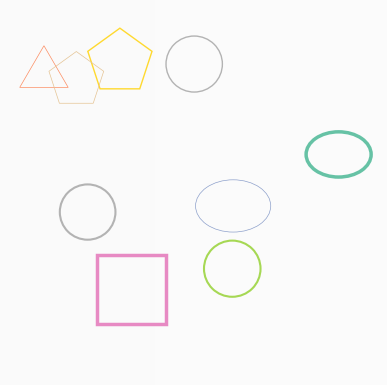[{"shape": "oval", "thickness": 2.5, "radius": 0.42, "center": [0.874, 0.599]}, {"shape": "triangle", "thickness": 0.5, "radius": 0.36, "center": [0.113, 0.809]}, {"shape": "oval", "thickness": 0.5, "radius": 0.48, "center": [0.602, 0.465]}, {"shape": "square", "thickness": 2.5, "radius": 0.45, "center": [0.339, 0.248]}, {"shape": "circle", "thickness": 1.5, "radius": 0.36, "center": [0.599, 0.302]}, {"shape": "pentagon", "thickness": 1, "radius": 0.44, "center": [0.309, 0.84]}, {"shape": "pentagon", "thickness": 0.5, "radius": 0.37, "center": [0.197, 0.792]}, {"shape": "circle", "thickness": 1, "radius": 0.36, "center": [0.501, 0.834]}, {"shape": "circle", "thickness": 1.5, "radius": 0.36, "center": [0.226, 0.449]}]